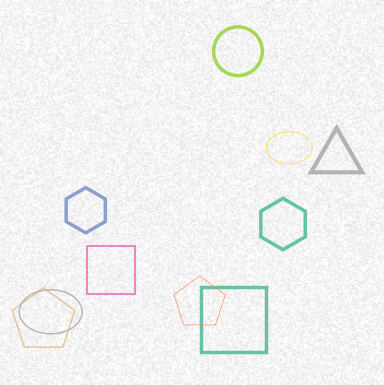[{"shape": "hexagon", "thickness": 2.5, "radius": 0.33, "center": [0.735, 0.418]}, {"shape": "square", "thickness": 2.5, "radius": 0.43, "center": [0.606, 0.171]}, {"shape": "pentagon", "thickness": 0.5, "radius": 0.35, "center": [0.519, 0.213]}, {"shape": "hexagon", "thickness": 2.5, "radius": 0.29, "center": [0.223, 0.454]}, {"shape": "square", "thickness": 1.5, "radius": 0.31, "center": [0.289, 0.3]}, {"shape": "circle", "thickness": 2.5, "radius": 0.32, "center": [0.618, 0.867]}, {"shape": "oval", "thickness": 0.5, "radius": 0.3, "center": [0.751, 0.616]}, {"shape": "pentagon", "thickness": 1, "radius": 0.43, "center": [0.113, 0.167]}, {"shape": "triangle", "thickness": 3, "radius": 0.38, "center": [0.874, 0.591]}, {"shape": "oval", "thickness": 1, "radius": 0.41, "center": [0.132, 0.19]}]